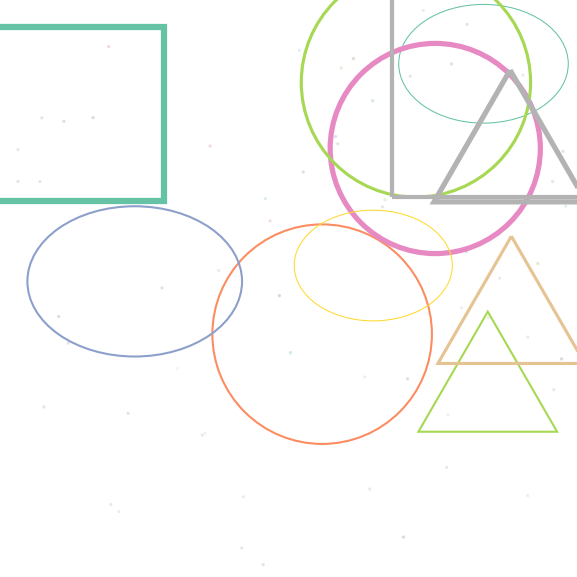[{"shape": "square", "thickness": 3, "radius": 0.76, "center": [0.133, 0.802]}, {"shape": "oval", "thickness": 0.5, "radius": 0.73, "center": [0.837, 0.889]}, {"shape": "circle", "thickness": 1, "radius": 0.95, "center": [0.558, 0.42]}, {"shape": "oval", "thickness": 1, "radius": 0.93, "center": [0.233, 0.512]}, {"shape": "circle", "thickness": 2.5, "radius": 0.91, "center": [0.754, 0.742]}, {"shape": "triangle", "thickness": 1, "radius": 0.69, "center": [0.845, 0.321]}, {"shape": "circle", "thickness": 1.5, "radius": 0.99, "center": [0.72, 0.856]}, {"shape": "oval", "thickness": 0.5, "radius": 0.68, "center": [0.646, 0.539]}, {"shape": "triangle", "thickness": 1.5, "radius": 0.73, "center": [0.885, 0.443]}, {"shape": "triangle", "thickness": 2.5, "radius": 0.76, "center": [0.883, 0.726]}, {"shape": "square", "thickness": 2, "radius": 0.93, "center": [0.864, 0.843]}]